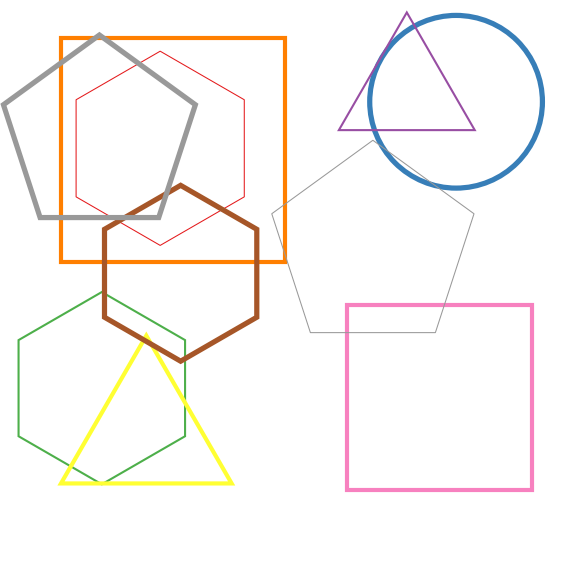[{"shape": "hexagon", "thickness": 0.5, "radius": 0.84, "center": [0.277, 0.742]}, {"shape": "circle", "thickness": 2.5, "radius": 0.75, "center": [0.79, 0.823]}, {"shape": "hexagon", "thickness": 1, "radius": 0.83, "center": [0.176, 0.327]}, {"shape": "triangle", "thickness": 1, "radius": 0.68, "center": [0.704, 0.842]}, {"shape": "square", "thickness": 2, "radius": 0.97, "center": [0.3, 0.739]}, {"shape": "triangle", "thickness": 2, "radius": 0.85, "center": [0.253, 0.247]}, {"shape": "hexagon", "thickness": 2.5, "radius": 0.76, "center": [0.313, 0.526]}, {"shape": "square", "thickness": 2, "radius": 0.8, "center": [0.761, 0.31]}, {"shape": "pentagon", "thickness": 2.5, "radius": 0.87, "center": [0.172, 0.764]}, {"shape": "pentagon", "thickness": 0.5, "radius": 0.92, "center": [0.646, 0.572]}]